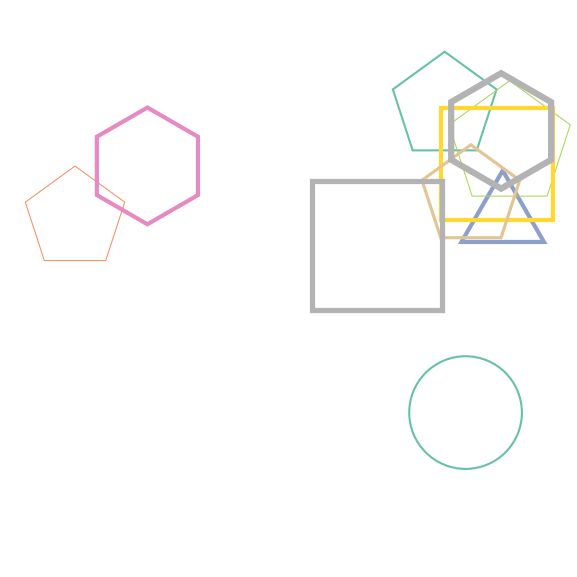[{"shape": "circle", "thickness": 1, "radius": 0.49, "center": [0.806, 0.285]}, {"shape": "pentagon", "thickness": 1, "radius": 0.47, "center": [0.77, 0.815]}, {"shape": "pentagon", "thickness": 0.5, "radius": 0.45, "center": [0.13, 0.621]}, {"shape": "triangle", "thickness": 2, "radius": 0.41, "center": [0.87, 0.621]}, {"shape": "hexagon", "thickness": 2, "radius": 0.51, "center": [0.255, 0.712]}, {"shape": "pentagon", "thickness": 0.5, "radius": 0.55, "center": [0.882, 0.749]}, {"shape": "square", "thickness": 2, "radius": 0.48, "center": [0.861, 0.715]}, {"shape": "pentagon", "thickness": 1.5, "radius": 0.44, "center": [0.815, 0.659]}, {"shape": "hexagon", "thickness": 3, "radius": 0.5, "center": [0.868, 0.772]}, {"shape": "square", "thickness": 2.5, "radius": 0.56, "center": [0.653, 0.574]}]